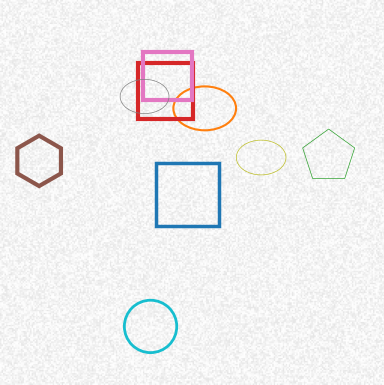[{"shape": "square", "thickness": 2.5, "radius": 0.41, "center": [0.486, 0.494]}, {"shape": "oval", "thickness": 1.5, "radius": 0.41, "center": [0.532, 0.719]}, {"shape": "pentagon", "thickness": 0.5, "radius": 0.35, "center": [0.854, 0.594]}, {"shape": "square", "thickness": 3, "radius": 0.36, "center": [0.43, 0.763]}, {"shape": "hexagon", "thickness": 3, "radius": 0.33, "center": [0.102, 0.582]}, {"shape": "square", "thickness": 3, "radius": 0.32, "center": [0.435, 0.803]}, {"shape": "oval", "thickness": 0.5, "radius": 0.32, "center": [0.376, 0.749]}, {"shape": "oval", "thickness": 0.5, "radius": 0.32, "center": [0.678, 0.591]}, {"shape": "circle", "thickness": 2, "radius": 0.34, "center": [0.391, 0.152]}]